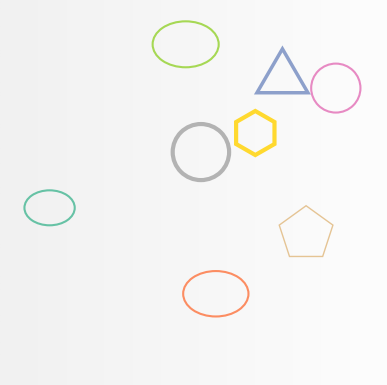[{"shape": "oval", "thickness": 1.5, "radius": 0.32, "center": [0.128, 0.46]}, {"shape": "oval", "thickness": 1.5, "radius": 0.42, "center": [0.557, 0.237]}, {"shape": "triangle", "thickness": 2.5, "radius": 0.38, "center": [0.729, 0.797]}, {"shape": "circle", "thickness": 1.5, "radius": 0.32, "center": [0.867, 0.771]}, {"shape": "oval", "thickness": 1.5, "radius": 0.43, "center": [0.479, 0.885]}, {"shape": "hexagon", "thickness": 3, "radius": 0.29, "center": [0.659, 0.655]}, {"shape": "pentagon", "thickness": 1, "radius": 0.36, "center": [0.79, 0.393]}, {"shape": "circle", "thickness": 3, "radius": 0.36, "center": [0.518, 0.605]}]